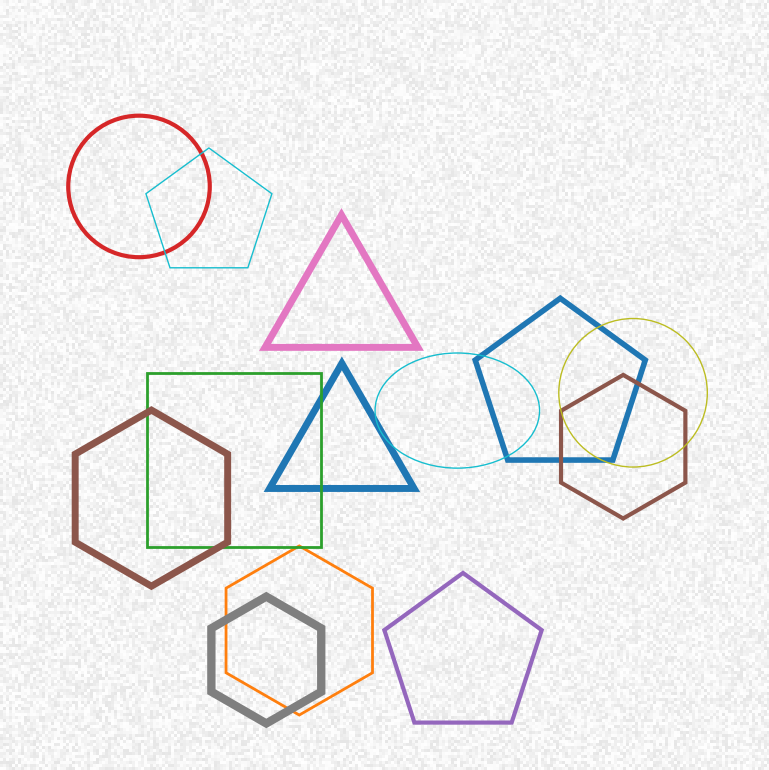[{"shape": "pentagon", "thickness": 2, "radius": 0.58, "center": [0.728, 0.496]}, {"shape": "triangle", "thickness": 2.5, "radius": 0.54, "center": [0.444, 0.42]}, {"shape": "hexagon", "thickness": 1, "radius": 0.55, "center": [0.389, 0.181]}, {"shape": "square", "thickness": 1, "radius": 0.56, "center": [0.304, 0.403]}, {"shape": "circle", "thickness": 1.5, "radius": 0.46, "center": [0.181, 0.758]}, {"shape": "pentagon", "thickness": 1.5, "radius": 0.54, "center": [0.601, 0.148]}, {"shape": "hexagon", "thickness": 1.5, "radius": 0.47, "center": [0.809, 0.42]}, {"shape": "hexagon", "thickness": 2.5, "radius": 0.57, "center": [0.197, 0.353]}, {"shape": "triangle", "thickness": 2.5, "radius": 0.57, "center": [0.443, 0.606]}, {"shape": "hexagon", "thickness": 3, "radius": 0.41, "center": [0.346, 0.143]}, {"shape": "circle", "thickness": 0.5, "radius": 0.48, "center": [0.822, 0.49]}, {"shape": "pentagon", "thickness": 0.5, "radius": 0.43, "center": [0.271, 0.722]}, {"shape": "oval", "thickness": 0.5, "radius": 0.53, "center": [0.594, 0.467]}]